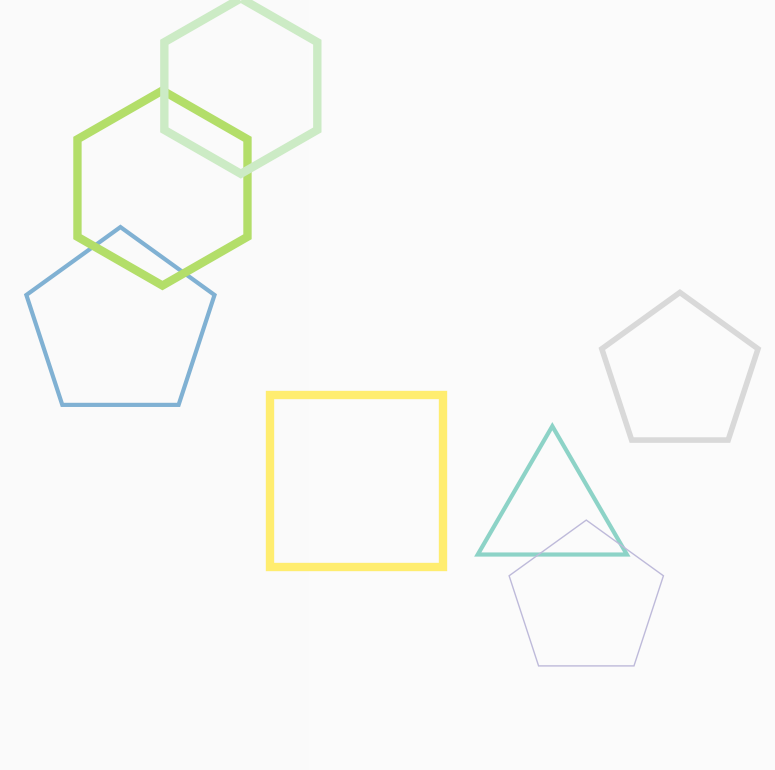[{"shape": "triangle", "thickness": 1.5, "radius": 0.56, "center": [0.713, 0.335]}, {"shape": "pentagon", "thickness": 0.5, "radius": 0.52, "center": [0.756, 0.22]}, {"shape": "pentagon", "thickness": 1.5, "radius": 0.64, "center": [0.155, 0.577]}, {"shape": "hexagon", "thickness": 3, "radius": 0.63, "center": [0.21, 0.756]}, {"shape": "pentagon", "thickness": 2, "radius": 0.53, "center": [0.877, 0.514]}, {"shape": "hexagon", "thickness": 3, "radius": 0.57, "center": [0.311, 0.888]}, {"shape": "square", "thickness": 3, "radius": 0.56, "center": [0.461, 0.376]}]